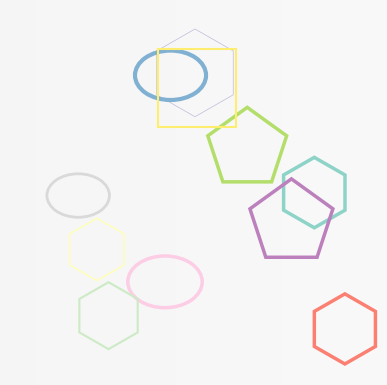[{"shape": "hexagon", "thickness": 2.5, "radius": 0.46, "center": [0.811, 0.5]}, {"shape": "hexagon", "thickness": 1, "radius": 0.4, "center": [0.25, 0.352]}, {"shape": "hexagon", "thickness": 0.5, "radius": 0.57, "center": [0.503, 0.811]}, {"shape": "hexagon", "thickness": 2.5, "radius": 0.46, "center": [0.89, 0.146]}, {"shape": "oval", "thickness": 3, "radius": 0.46, "center": [0.44, 0.804]}, {"shape": "pentagon", "thickness": 2.5, "radius": 0.53, "center": [0.638, 0.614]}, {"shape": "oval", "thickness": 2.5, "radius": 0.48, "center": [0.426, 0.268]}, {"shape": "oval", "thickness": 2, "radius": 0.4, "center": [0.202, 0.492]}, {"shape": "pentagon", "thickness": 2.5, "radius": 0.56, "center": [0.752, 0.423]}, {"shape": "hexagon", "thickness": 1.5, "radius": 0.43, "center": [0.28, 0.18]}, {"shape": "square", "thickness": 1.5, "radius": 0.5, "center": [0.508, 0.771]}]